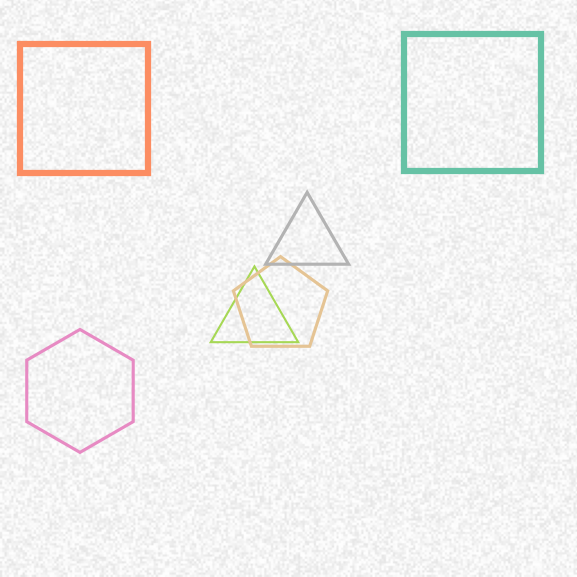[{"shape": "square", "thickness": 3, "radius": 0.59, "center": [0.818, 0.821]}, {"shape": "square", "thickness": 3, "radius": 0.56, "center": [0.146, 0.812]}, {"shape": "hexagon", "thickness": 1.5, "radius": 0.53, "center": [0.138, 0.322]}, {"shape": "triangle", "thickness": 1, "radius": 0.44, "center": [0.441, 0.45]}, {"shape": "pentagon", "thickness": 1.5, "radius": 0.43, "center": [0.486, 0.469]}, {"shape": "triangle", "thickness": 1.5, "radius": 0.41, "center": [0.532, 0.583]}]